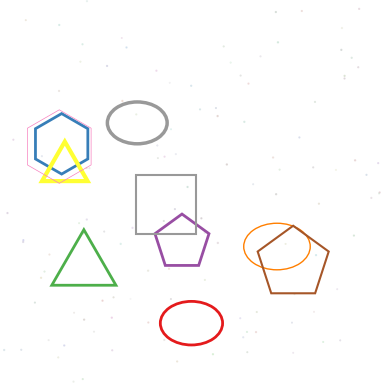[{"shape": "oval", "thickness": 2, "radius": 0.4, "center": [0.497, 0.161]}, {"shape": "hexagon", "thickness": 2, "radius": 0.39, "center": [0.16, 0.626]}, {"shape": "triangle", "thickness": 2, "radius": 0.48, "center": [0.218, 0.307]}, {"shape": "pentagon", "thickness": 2, "radius": 0.37, "center": [0.473, 0.37]}, {"shape": "oval", "thickness": 1, "radius": 0.43, "center": [0.719, 0.36]}, {"shape": "triangle", "thickness": 3, "radius": 0.34, "center": [0.168, 0.564]}, {"shape": "pentagon", "thickness": 1.5, "radius": 0.48, "center": [0.762, 0.317]}, {"shape": "hexagon", "thickness": 0.5, "radius": 0.48, "center": [0.154, 0.619]}, {"shape": "square", "thickness": 1.5, "radius": 0.39, "center": [0.431, 0.469]}, {"shape": "oval", "thickness": 2.5, "radius": 0.39, "center": [0.357, 0.681]}]